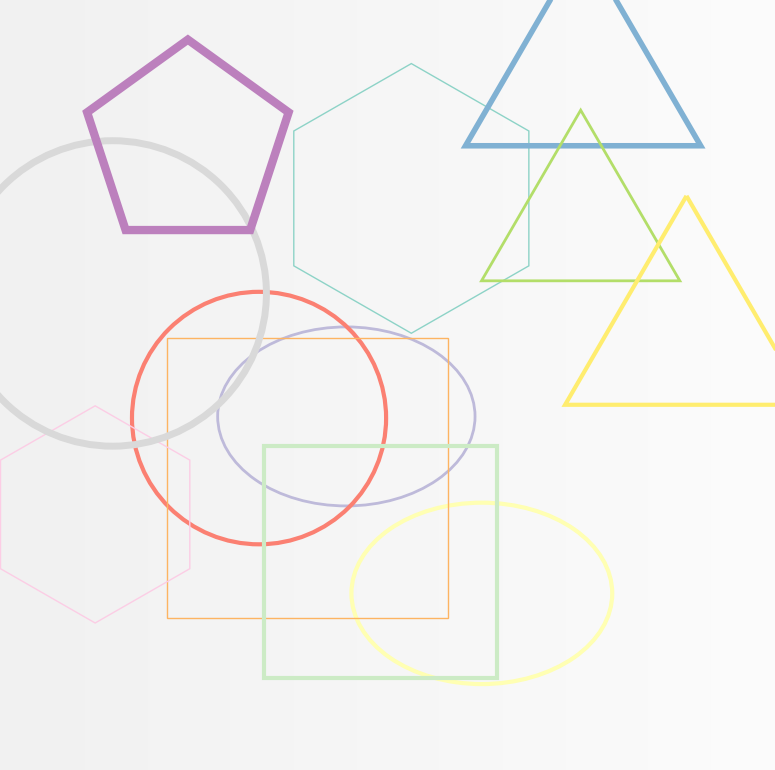[{"shape": "hexagon", "thickness": 0.5, "radius": 0.88, "center": [0.531, 0.742]}, {"shape": "oval", "thickness": 1.5, "radius": 0.84, "center": [0.622, 0.229]}, {"shape": "oval", "thickness": 1, "radius": 0.83, "center": [0.447, 0.459]}, {"shape": "circle", "thickness": 1.5, "radius": 0.82, "center": [0.334, 0.457]}, {"shape": "triangle", "thickness": 2, "radius": 0.88, "center": [0.752, 0.898]}, {"shape": "square", "thickness": 0.5, "radius": 0.91, "center": [0.397, 0.38]}, {"shape": "triangle", "thickness": 1, "radius": 0.74, "center": [0.749, 0.709]}, {"shape": "hexagon", "thickness": 0.5, "radius": 0.71, "center": [0.123, 0.332]}, {"shape": "circle", "thickness": 2.5, "radius": 0.99, "center": [0.145, 0.619]}, {"shape": "pentagon", "thickness": 3, "radius": 0.68, "center": [0.242, 0.812]}, {"shape": "square", "thickness": 1.5, "radius": 0.75, "center": [0.491, 0.27]}, {"shape": "triangle", "thickness": 1.5, "radius": 0.9, "center": [0.886, 0.565]}]